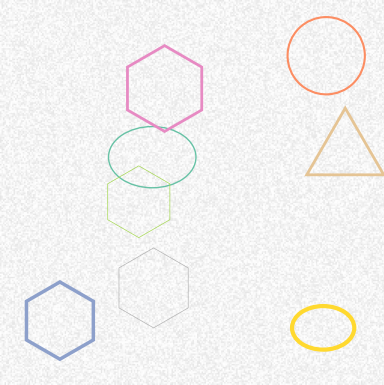[{"shape": "oval", "thickness": 1, "radius": 0.57, "center": [0.395, 0.592]}, {"shape": "circle", "thickness": 1.5, "radius": 0.5, "center": [0.847, 0.855]}, {"shape": "hexagon", "thickness": 2.5, "radius": 0.5, "center": [0.156, 0.167]}, {"shape": "hexagon", "thickness": 2, "radius": 0.56, "center": [0.428, 0.77]}, {"shape": "hexagon", "thickness": 0.5, "radius": 0.47, "center": [0.36, 0.476]}, {"shape": "oval", "thickness": 3, "radius": 0.4, "center": [0.839, 0.148]}, {"shape": "triangle", "thickness": 2, "radius": 0.58, "center": [0.897, 0.604]}, {"shape": "hexagon", "thickness": 0.5, "radius": 0.52, "center": [0.399, 0.252]}]